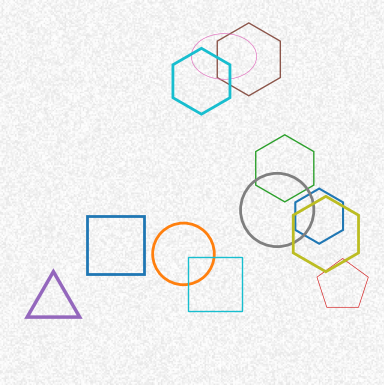[{"shape": "square", "thickness": 2, "radius": 0.37, "center": [0.3, 0.364]}, {"shape": "hexagon", "thickness": 1.5, "radius": 0.36, "center": [0.829, 0.439]}, {"shape": "circle", "thickness": 2, "radius": 0.4, "center": [0.477, 0.341]}, {"shape": "hexagon", "thickness": 1, "radius": 0.44, "center": [0.74, 0.563]}, {"shape": "pentagon", "thickness": 0.5, "radius": 0.35, "center": [0.89, 0.258]}, {"shape": "triangle", "thickness": 2.5, "radius": 0.39, "center": [0.139, 0.216]}, {"shape": "hexagon", "thickness": 1, "radius": 0.47, "center": [0.646, 0.846]}, {"shape": "oval", "thickness": 0.5, "radius": 0.42, "center": [0.582, 0.853]}, {"shape": "circle", "thickness": 2, "radius": 0.48, "center": [0.72, 0.455]}, {"shape": "hexagon", "thickness": 2, "radius": 0.49, "center": [0.846, 0.392]}, {"shape": "square", "thickness": 1, "radius": 0.35, "center": [0.558, 0.262]}, {"shape": "hexagon", "thickness": 2, "radius": 0.43, "center": [0.523, 0.789]}]